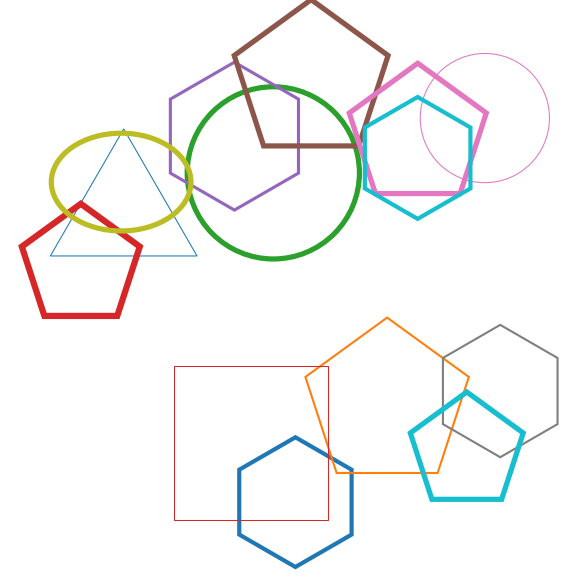[{"shape": "triangle", "thickness": 0.5, "radius": 0.73, "center": [0.214, 0.629]}, {"shape": "hexagon", "thickness": 2, "radius": 0.56, "center": [0.512, 0.13]}, {"shape": "pentagon", "thickness": 1, "radius": 0.74, "center": [0.67, 0.3]}, {"shape": "circle", "thickness": 2.5, "radius": 0.75, "center": [0.473, 0.7]}, {"shape": "square", "thickness": 0.5, "radius": 0.67, "center": [0.434, 0.231]}, {"shape": "pentagon", "thickness": 3, "radius": 0.54, "center": [0.14, 0.539]}, {"shape": "hexagon", "thickness": 1.5, "radius": 0.64, "center": [0.406, 0.763]}, {"shape": "pentagon", "thickness": 2.5, "radius": 0.7, "center": [0.539, 0.86]}, {"shape": "circle", "thickness": 0.5, "radius": 0.56, "center": [0.84, 0.795]}, {"shape": "pentagon", "thickness": 2.5, "radius": 0.62, "center": [0.723, 0.765]}, {"shape": "hexagon", "thickness": 1, "radius": 0.57, "center": [0.866, 0.322]}, {"shape": "oval", "thickness": 2.5, "radius": 0.6, "center": [0.21, 0.684]}, {"shape": "hexagon", "thickness": 2, "radius": 0.53, "center": [0.723, 0.726]}, {"shape": "pentagon", "thickness": 2.5, "radius": 0.51, "center": [0.808, 0.218]}]